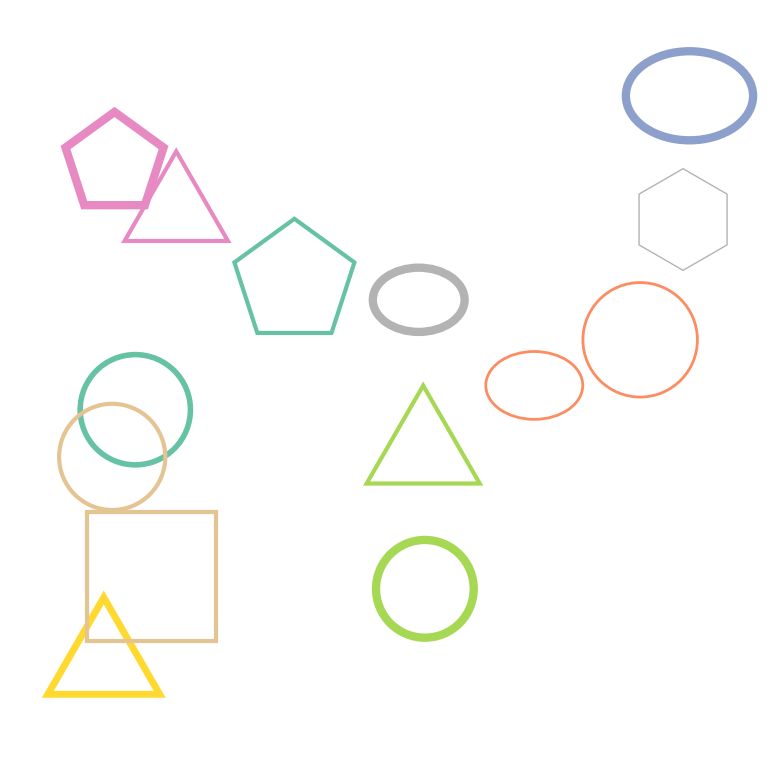[{"shape": "circle", "thickness": 2, "radius": 0.36, "center": [0.176, 0.468]}, {"shape": "pentagon", "thickness": 1.5, "radius": 0.41, "center": [0.382, 0.634]}, {"shape": "circle", "thickness": 1, "radius": 0.37, "center": [0.831, 0.559]}, {"shape": "oval", "thickness": 1, "radius": 0.31, "center": [0.694, 0.499]}, {"shape": "oval", "thickness": 3, "radius": 0.41, "center": [0.895, 0.876]}, {"shape": "pentagon", "thickness": 3, "radius": 0.33, "center": [0.149, 0.788]}, {"shape": "triangle", "thickness": 1.5, "radius": 0.39, "center": [0.229, 0.726]}, {"shape": "circle", "thickness": 3, "radius": 0.32, "center": [0.552, 0.235]}, {"shape": "triangle", "thickness": 1.5, "radius": 0.42, "center": [0.55, 0.414]}, {"shape": "triangle", "thickness": 2.5, "radius": 0.42, "center": [0.135, 0.14]}, {"shape": "circle", "thickness": 1.5, "radius": 0.34, "center": [0.146, 0.407]}, {"shape": "square", "thickness": 1.5, "radius": 0.42, "center": [0.197, 0.252]}, {"shape": "hexagon", "thickness": 0.5, "radius": 0.33, "center": [0.887, 0.715]}, {"shape": "oval", "thickness": 3, "radius": 0.3, "center": [0.544, 0.611]}]